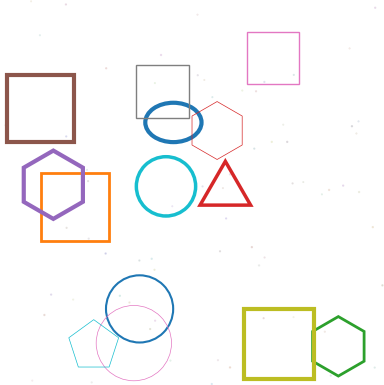[{"shape": "oval", "thickness": 3, "radius": 0.37, "center": [0.45, 0.682]}, {"shape": "circle", "thickness": 1.5, "radius": 0.44, "center": [0.363, 0.198]}, {"shape": "square", "thickness": 2, "radius": 0.44, "center": [0.196, 0.461]}, {"shape": "hexagon", "thickness": 2, "radius": 0.39, "center": [0.879, 0.1]}, {"shape": "triangle", "thickness": 2.5, "radius": 0.38, "center": [0.585, 0.505]}, {"shape": "hexagon", "thickness": 0.5, "radius": 0.38, "center": [0.564, 0.661]}, {"shape": "hexagon", "thickness": 3, "radius": 0.44, "center": [0.139, 0.52]}, {"shape": "square", "thickness": 3, "radius": 0.43, "center": [0.106, 0.718]}, {"shape": "square", "thickness": 1, "radius": 0.34, "center": [0.709, 0.849]}, {"shape": "circle", "thickness": 0.5, "radius": 0.49, "center": [0.348, 0.109]}, {"shape": "square", "thickness": 1, "radius": 0.34, "center": [0.422, 0.762]}, {"shape": "square", "thickness": 3, "radius": 0.45, "center": [0.725, 0.106]}, {"shape": "pentagon", "thickness": 0.5, "radius": 0.34, "center": [0.243, 0.102]}, {"shape": "circle", "thickness": 2.5, "radius": 0.39, "center": [0.431, 0.516]}]